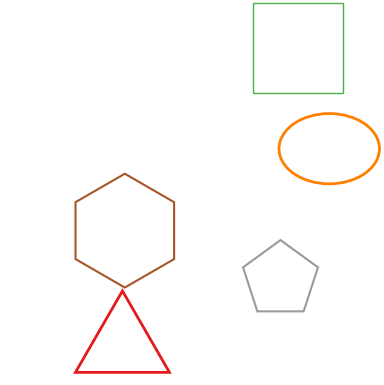[{"shape": "triangle", "thickness": 2, "radius": 0.71, "center": [0.318, 0.103]}, {"shape": "square", "thickness": 1, "radius": 0.58, "center": [0.774, 0.876]}, {"shape": "oval", "thickness": 2, "radius": 0.65, "center": [0.855, 0.614]}, {"shape": "hexagon", "thickness": 1.5, "radius": 0.74, "center": [0.324, 0.401]}, {"shape": "pentagon", "thickness": 1.5, "radius": 0.51, "center": [0.729, 0.274]}]